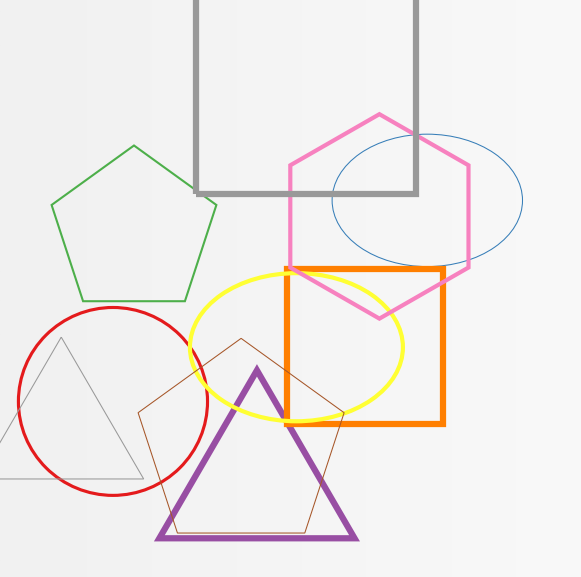[{"shape": "circle", "thickness": 1.5, "radius": 0.81, "center": [0.194, 0.304]}, {"shape": "oval", "thickness": 0.5, "radius": 0.82, "center": [0.735, 0.652]}, {"shape": "pentagon", "thickness": 1, "radius": 0.75, "center": [0.231, 0.598]}, {"shape": "triangle", "thickness": 3, "radius": 0.97, "center": [0.442, 0.164]}, {"shape": "square", "thickness": 3, "radius": 0.67, "center": [0.628, 0.399]}, {"shape": "oval", "thickness": 2, "radius": 0.92, "center": [0.51, 0.398]}, {"shape": "pentagon", "thickness": 0.5, "radius": 0.93, "center": [0.415, 0.227]}, {"shape": "hexagon", "thickness": 2, "radius": 0.89, "center": [0.653, 0.624]}, {"shape": "square", "thickness": 3, "radius": 0.95, "center": [0.527, 0.853]}, {"shape": "triangle", "thickness": 0.5, "radius": 0.82, "center": [0.105, 0.252]}]